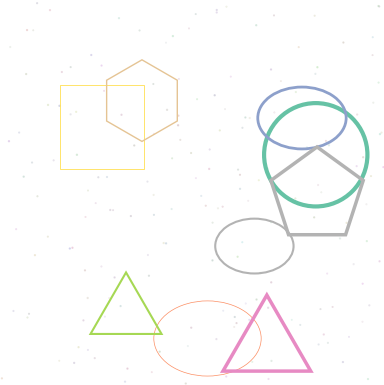[{"shape": "circle", "thickness": 3, "radius": 0.67, "center": [0.82, 0.598]}, {"shape": "oval", "thickness": 0.5, "radius": 0.7, "center": [0.539, 0.121]}, {"shape": "oval", "thickness": 2, "radius": 0.57, "center": [0.784, 0.694]}, {"shape": "triangle", "thickness": 2.5, "radius": 0.66, "center": [0.693, 0.102]}, {"shape": "triangle", "thickness": 1.5, "radius": 0.53, "center": [0.327, 0.186]}, {"shape": "square", "thickness": 0.5, "radius": 0.55, "center": [0.266, 0.671]}, {"shape": "hexagon", "thickness": 1, "radius": 0.53, "center": [0.369, 0.739]}, {"shape": "pentagon", "thickness": 2.5, "radius": 0.63, "center": [0.824, 0.492]}, {"shape": "oval", "thickness": 1.5, "radius": 0.51, "center": [0.661, 0.361]}]